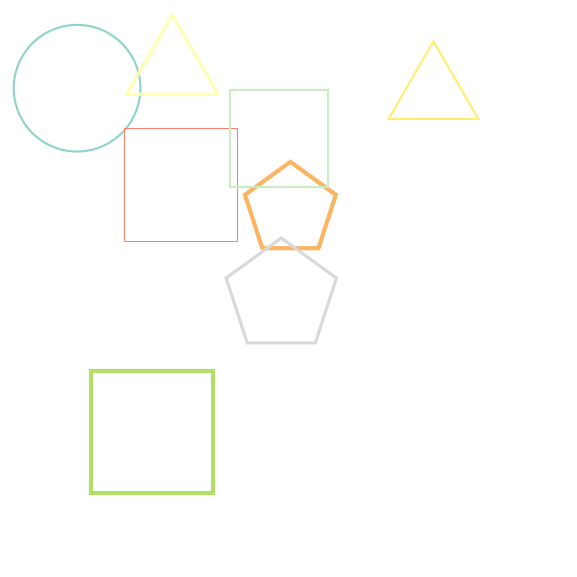[{"shape": "circle", "thickness": 1, "radius": 0.55, "center": [0.133, 0.846]}, {"shape": "triangle", "thickness": 1.5, "radius": 0.46, "center": [0.298, 0.882]}, {"shape": "square", "thickness": 0.5, "radius": 0.49, "center": [0.313, 0.68]}, {"shape": "pentagon", "thickness": 2, "radius": 0.41, "center": [0.503, 0.636]}, {"shape": "square", "thickness": 2, "radius": 0.53, "center": [0.263, 0.251]}, {"shape": "pentagon", "thickness": 1.5, "radius": 0.5, "center": [0.487, 0.487]}, {"shape": "square", "thickness": 1, "radius": 0.42, "center": [0.483, 0.759]}, {"shape": "triangle", "thickness": 1, "radius": 0.45, "center": [0.751, 0.838]}]